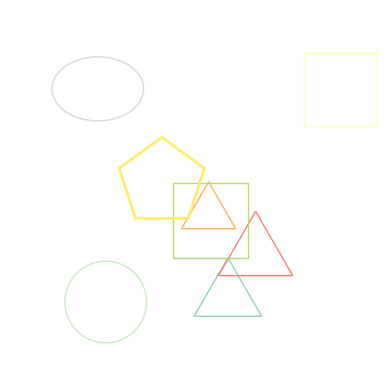[{"shape": "triangle", "thickness": 1, "radius": 0.51, "center": [0.592, 0.229]}, {"shape": "square", "thickness": 1, "radius": 0.47, "center": [0.885, 0.768]}, {"shape": "triangle", "thickness": 1, "radius": 0.56, "center": [0.664, 0.34]}, {"shape": "triangle", "thickness": 1, "radius": 0.41, "center": [0.542, 0.446]}, {"shape": "square", "thickness": 1, "radius": 0.48, "center": [0.547, 0.427]}, {"shape": "oval", "thickness": 1, "radius": 0.59, "center": [0.254, 0.769]}, {"shape": "circle", "thickness": 1, "radius": 0.53, "center": [0.275, 0.216]}, {"shape": "pentagon", "thickness": 2, "radius": 0.58, "center": [0.42, 0.527]}]